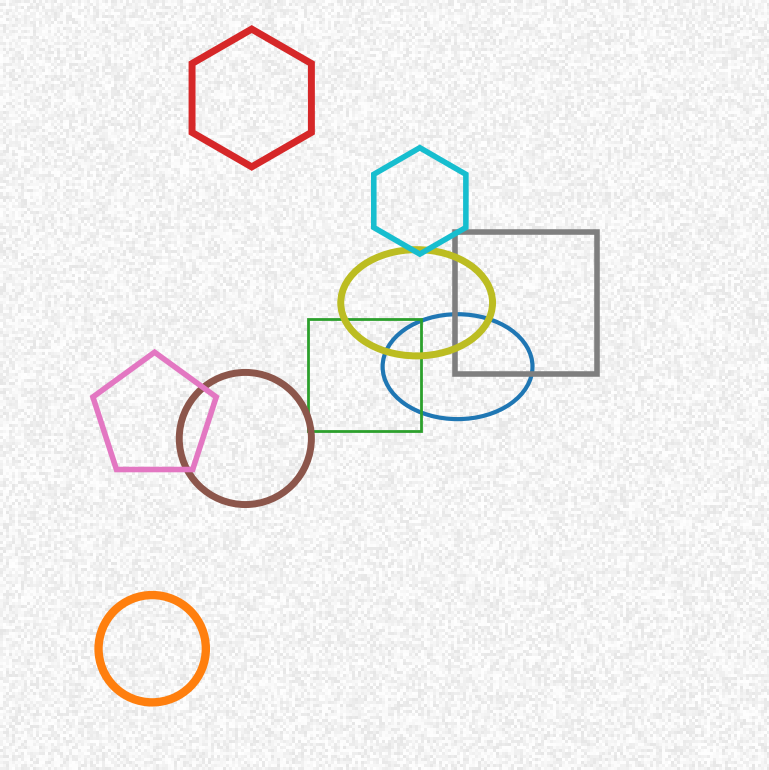[{"shape": "oval", "thickness": 1.5, "radius": 0.49, "center": [0.594, 0.524]}, {"shape": "circle", "thickness": 3, "radius": 0.35, "center": [0.198, 0.158]}, {"shape": "square", "thickness": 1, "radius": 0.36, "center": [0.473, 0.513]}, {"shape": "hexagon", "thickness": 2.5, "radius": 0.45, "center": [0.327, 0.873]}, {"shape": "circle", "thickness": 2.5, "radius": 0.43, "center": [0.319, 0.431]}, {"shape": "pentagon", "thickness": 2, "radius": 0.42, "center": [0.201, 0.458]}, {"shape": "square", "thickness": 2, "radius": 0.46, "center": [0.683, 0.607]}, {"shape": "oval", "thickness": 2.5, "radius": 0.49, "center": [0.541, 0.607]}, {"shape": "hexagon", "thickness": 2, "radius": 0.35, "center": [0.545, 0.739]}]